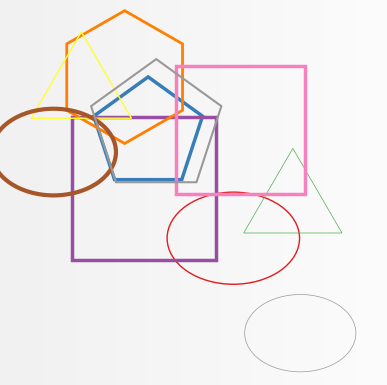[{"shape": "oval", "thickness": 1, "radius": 0.85, "center": [0.602, 0.381]}, {"shape": "pentagon", "thickness": 2.5, "radius": 0.74, "center": [0.382, 0.653]}, {"shape": "triangle", "thickness": 0.5, "radius": 0.73, "center": [0.756, 0.468]}, {"shape": "square", "thickness": 2.5, "radius": 0.93, "center": [0.372, 0.509]}, {"shape": "hexagon", "thickness": 2, "radius": 0.86, "center": [0.322, 0.8]}, {"shape": "triangle", "thickness": 1, "radius": 0.75, "center": [0.21, 0.768]}, {"shape": "oval", "thickness": 3, "radius": 0.8, "center": [0.139, 0.605]}, {"shape": "square", "thickness": 2.5, "radius": 0.83, "center": [0.62, 0.663]}, {"shape": "oval", "thickness": 0.5, "radius": 0.72, "center": [0.775, 0.135]}, {"shape": "pentagon", "thickness": 1.5, "radius": 0.88, "center": [0.403, 0.67]}]